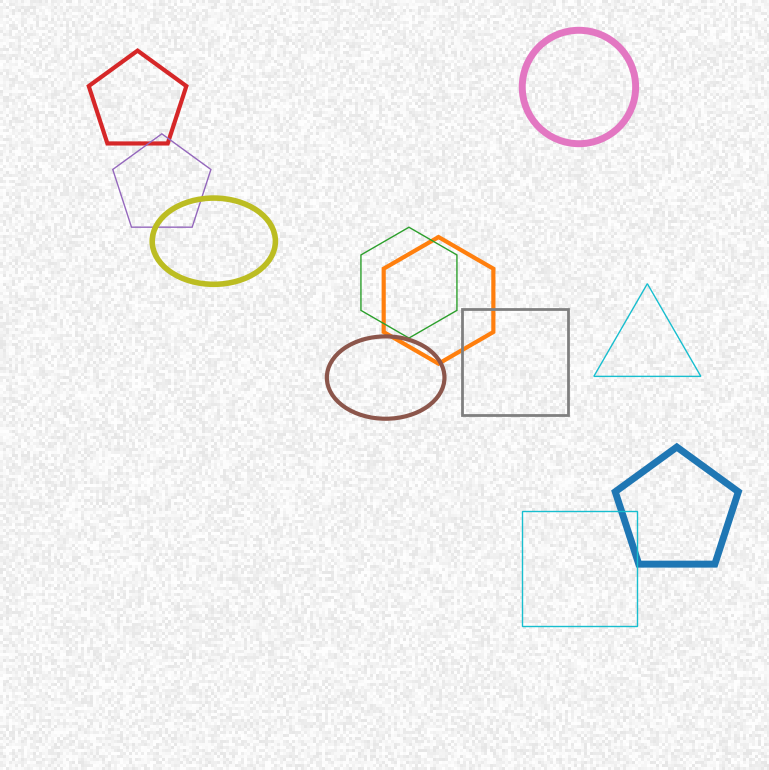[{"shape": "pentagon", "thickness": 2.5, "radius": 0.42, "center": [0.879, 0.335]}, {"shape": "hexagon", "thickness": 1.5, "radius": 0.41, "center": [0.57, 0.61]}, {"shape": "hexagon", "thickness": 0.5, "radius": 0.36, "center": [0.531, 0.633]}, {"shape": "pentagon", "thickness": 1.5, "radius": 0.33, "center": [0.179, 0.868]}, {"shape": "pentagon", "thickness": 0.5, "radius": 0.34, "center": [0.21, 0.759]}, {"shape": "oval", "thickness": 1.5, "radius": 0.38, "center": [0.501, 0.51]}, {"shape": "circle", "thickness": 2.5, "radius": 0.37, "center": [0.752, 0.887]}, {"shape": "square", "thickness": 1, "radius": 0.34, "center": [0.669, 0.529]}, {"shape": "oval", "thickness": 2, "radius": 0.4, "center": [0.278, 0.687]}, {"shape": "square", "thickness": 0.5, "radius": 0.37, "center": [0.753, 0.262]}, {"shape": "triangle", "thickness": 0.5, "radius": 0.4, "center": [0.841, 0.551]}]